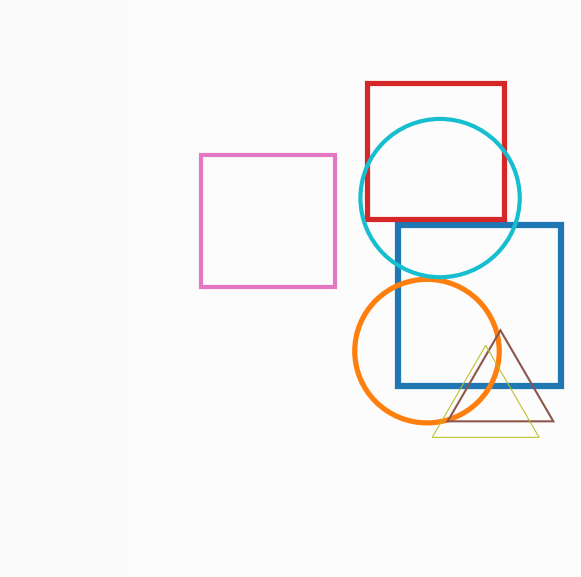[{"shape": "square", "thickness": 3, "radius": 0.7, "center": [0.824, 0.47]}, {"shape": "circle", "thickness": 2.5, "radius": 0.62, "center": [0.735, 0.391]}, {"shape": "square", "thickness": 2.5, "radius": 0.59, "center": [0.749, 0.738]}, {"shape": "triangle", "thickness": 1, "radius": 0.53, "center": [0.861, 0.322]}, {"shape": "square", "thickness": 2, "radius": 0.57, "center": [0.461, 0.616]}, {"shape": "triangle", "thickness": 0.5, "radius": 0.53, "center": [0.836, 0.295]}, {"shape": "circle", "thickness": 2, "radius": 0.69, "center": [0.757, 0.656]}]